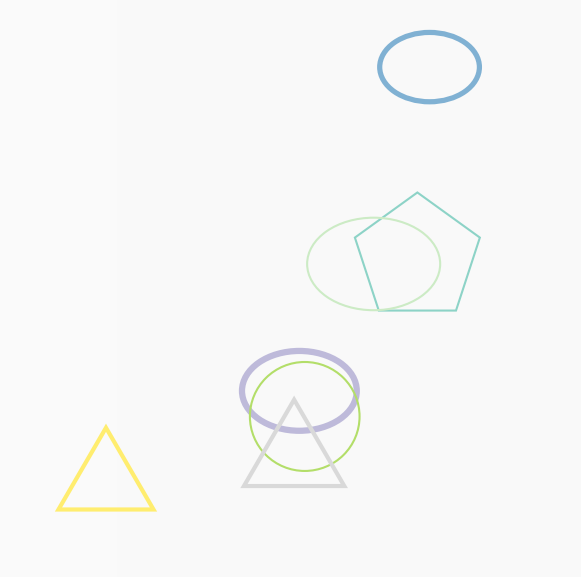[{"shape": "pentagon", "thickness": 1, "radius": 0.57, "center": [0.718, 0.553]}, {"shape": "oval", "thickness": 3, "radius": 0.49, "center": [0.515, 0.322]}, {"shape": "oval", "thickness": 2.5, "radius": 0.43, "center": [0.739, 0.883]}, {"shape": "circle", "thickness": 1, "radius": 0.47, "center": [0.524, 0.278]}, {"shape": "triangle", "thickness": 2, "radius": 0.5, "center": [0.506, 0.207]}, {"shape": "oval", "thickness": 1, "radius": 0.57, "center": [0.643, 0.542]}, {"shape": "triangle", "thickness": 2, "radius": 0.47, "center": [0.182, 0.164]}]